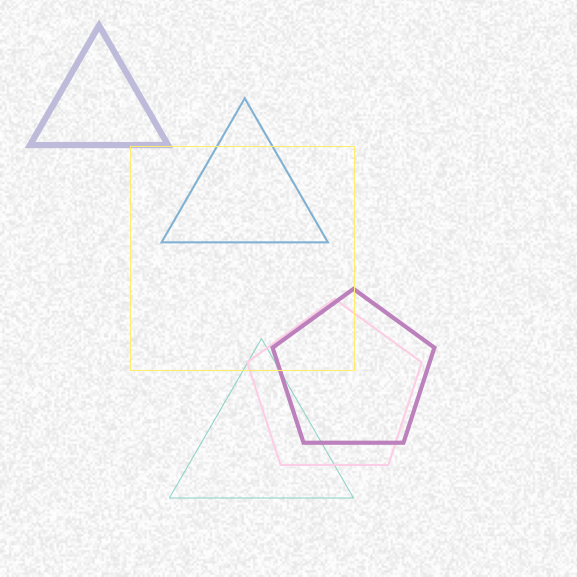[{"shape": "triangle", "thickness": 0.5, "radius": 0.92, "center": [0.453, 0.229]}, {"shape": "triangle", "thickness": 3, "radius": 0.69, "center": [0.172, 0.817]}, {"shape": "triangle", "thickness": 1, "radius": 0.83, "center": [0.424, 0.663]}, {"shape": "pentagon", "thickness": 1, "radius": 0.79, "center": [0.579, 0.323]}, {"shape": "pentagon", "thickness": 2, "radius": 0.74, "center": [0.612, 0.352]}, {"shape": "square", "thickness": 0.5, "radius": 0.97, "center": [0.419, 0.552]}]